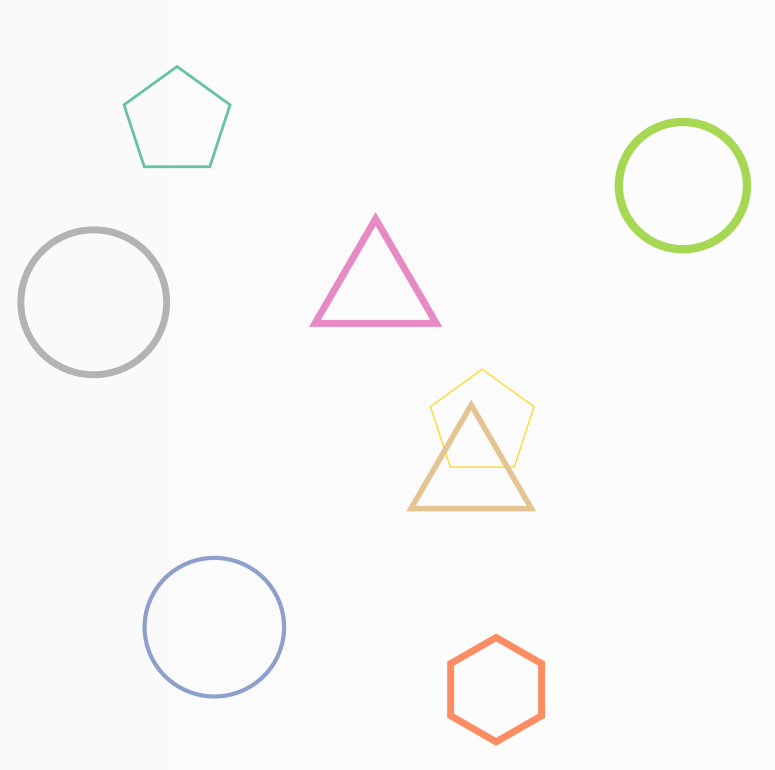[{"shape": "pentagon", "thickness": 1, "radius": 0.36, "center": [0.228, 0.842]}, {"shape": "hexagon", "thickness": 2.5, "radius": 0.34, "center": [0.64, 0.104]}, {"shape": "circle", "thickness": 1.5, "radius": 0.45, "center": [0.277, 0.185]}, {"shape": "triangle", "thickness": 2.5, "radius": 0.45, "center": [0.485, 0.625]}, {"shape": "circle", "thickness": 3, "radius": 0.41, "center": [0.881, 0.759]}, {"shape": "pentagon", "thickness": 0.5, "radius": 0.35, "center": [0.622, 0.45]}, {"shape": "triangle", "thickness": 2, "radius": 0.45, "center": [0.608, 0.384]}, {"shape": "circle", "thickness": 2.5, "radius": 0.47, "center": [0.121, 0.607]}]